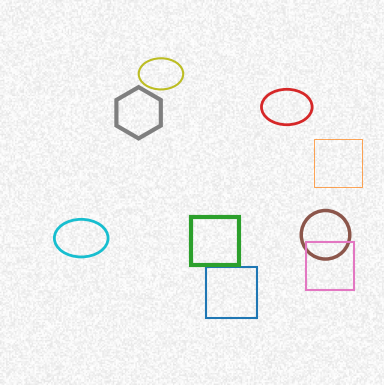[{"shape": "square", "thickness": 1.5, "radius": 0.33, "center": [0.602, 0.241]}, {"shape": "square", "thickness": 0.5, "radius": 0.32, "center": [0.878, 0.577]}, {"shape": "square", "thickness": 3, "radius": 0.31, "center": [0.559, 0.373]}, {"shape": "oval", "thickness": 2, "radius": 0.33, "center": [0.745, 0.722]}, {"shape": "circle", "thickness": 2.5, "radius": 0.32, "center": [0.845, 0.39]}, {"shape": "square", "thickness": 1.5, "radius": 0.31, "center": [0.857, 0.309]}, {"shape": "hexagon", "thickness": 3, "radius": 0.33, "center": [0.36, 0.707]}, {"shape": "oval", "thickness": 1.5, "radius": 0.29, "center": [0.418, 0.808]}, {"shape": "oval", "thickness": 2, "radius": 0.35, "center": [0.211, 0.381]}]